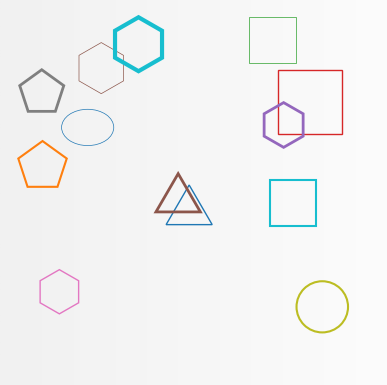[{"shape": "oval", "thickness": 0.5, "radius": 0.34, "center": [0.226, 0.669]}, {"shape": "triangle", "thickness": 1, "radius": 0.34, "center": [0.488, 0.451]}, {"shape": "pentagon", "thickness": 1.5, "radius": 0.33, "center": [0.11, 0.568]}, {"shape": "square", "thickness": 0.5, "radius": 0.3, "center": [0.703, 0.896]}, {"shape": "square", "thickness": 1, "radius": 0.42, "center": [0.8, 0.735]}, {"shape": "hexagon", "thickness": 2, "radius": 0.29, "center": [0.732, 0.675]}, {"shape": "triangle", "thickness": 2, "radius": 0.33, "center": [0.46, 0.483]}, {"shape": "hexagon", "thickness": 0.5, "radius": 0.33, "center": [0.261, 0.823]}, {"shape": "hexagon", "thickness": 1, "radius": 0.29, "center": [0.153, 0.242]}, {"shape": "pentagon", "thickness": 2, "radius": 0.3, "center": [0.108, 0.759]}, {"shape": "circle", "thickness": 1.5, "radius": 0.33, "center": [0.832, 0.203]}, {"shape": "hexagon", "thickness": 3, "radius": 0.35, "center": [0.357, 0.885]}, {"shape": "square", "thickness": 1.5, "radius": 0.3, "center": [0.757, 0.473]}]